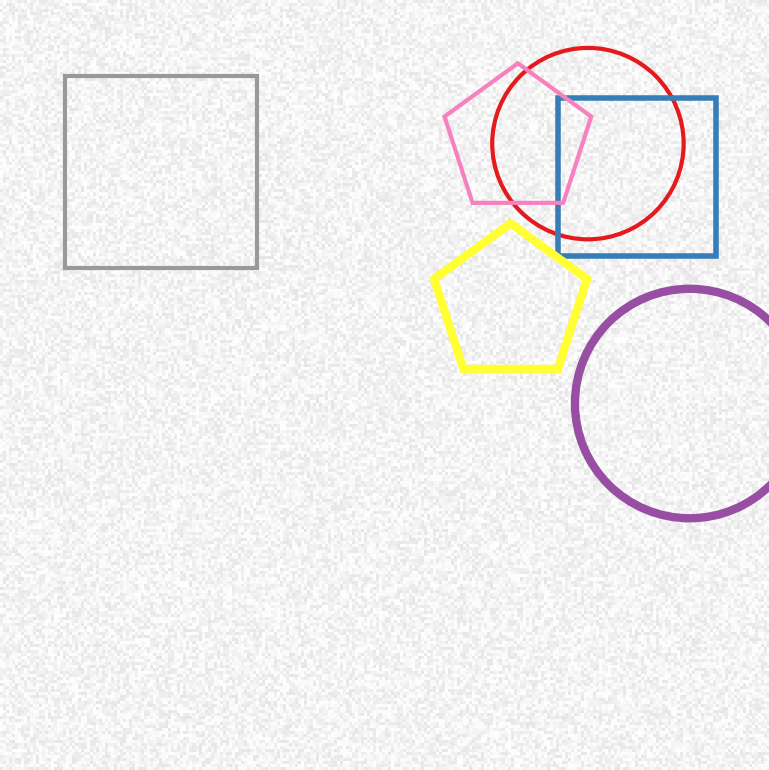[{"shape": "circle", "thickness": 1.5, "radius": 0.62, "center": [0.764, 0.813]}, {"shape": "square", "thickness": 2, "radius": 0.51, "center": [0.827, 0.77]}, {"shape": "circle", "thickness": 3, "radius": 0.75, "center": [0.896, 0.476]}, {"shape": "pentagon", "thickness": 3, "radius": 0.52, "center": [0.663, 0.605]}, {"shape": "pentagon", "thickness": 1.5, "radius": 0.5, "center": [0.673, 0.818]}, {"shape": "square", "thickness": 1.5, "radius": 0.62, "center": [0.209, 0.777]}]